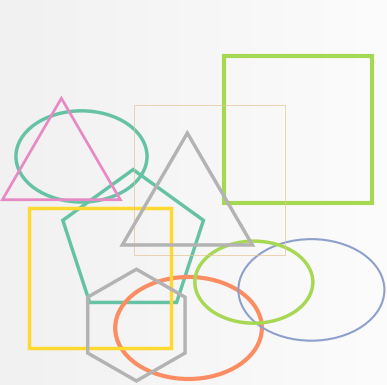[{"shape": "pentagon", "thickness": 2.5, "radius": 0.95, "center": [0.344, 0.369]}, {"shape": "oval", "thickness": 2.5, "radius": 0.85, "center": [0.21, 0.594]}, {"shape": "oval", "thickness": 3, "radius": 0.95, "center": [0.487, 0.148]}, {"shape": "oval", "thickness": 1.5, "radius": 0.94, "center": [0.804, 0.247]}, {"shape": "triangle", "thickness": 2, "radius": 0.88, "center": [0.158, 0.569]}, {"shape": "oval", "thickness": 2.5, "radius": 0.76, "center": [0.655, 0.267]}, {"shape": "square", "thickness": 3, "radius": 0.96, "center": [0.77, 0.664]}, {"shape": "square", "thickness": 2.5, "radius": 0.91, "center": [0.258, 0.278]}, {"shape": "square", "thickness": 0.5, "radius": 0.97, "center": [0.54, 0.532]}, {"shape": "triangle", "thickness": 2.5, "radius": 0.97, "center": [0.483, 0.461]}, {"shape": "hexagon", "thickness": 2.5, "radius": 0.73, "center": [0.352, 0.156]}]